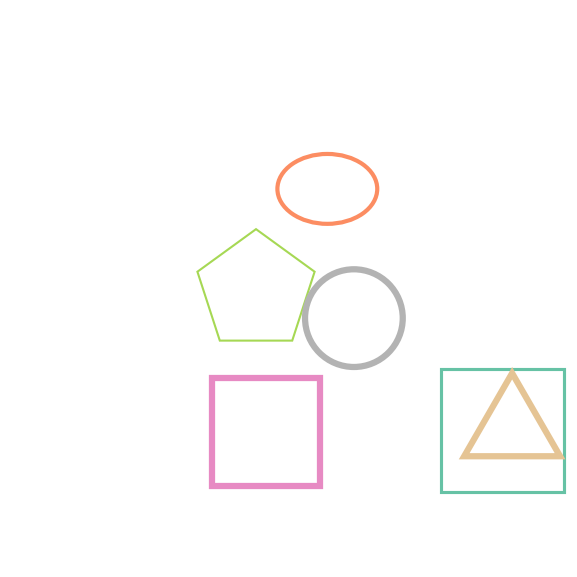[{"shape": "square", "thickness": 1.5, "radius": 0.53, "center": [0.87, 0.254]}, {"shape": "oval", "thickness": 2, "radius": 0.43, "center": [0.567, 0.672]}, {"shape": "square", "thickness": 3, "radius": 0.47, "center": [0.46, 0.251]}, {"shape": "pentagon", "thickness": 1, "radius": 0.53, "center": [0.443, 0.496]}, {"shape": "triangle", "thickness": 3, "radius": 0.48, "center": [0.887, 0.257]}, {"shape": "circle", "thickness": 3, "radius": 0.42, "center": [0.613, 0.448]}]